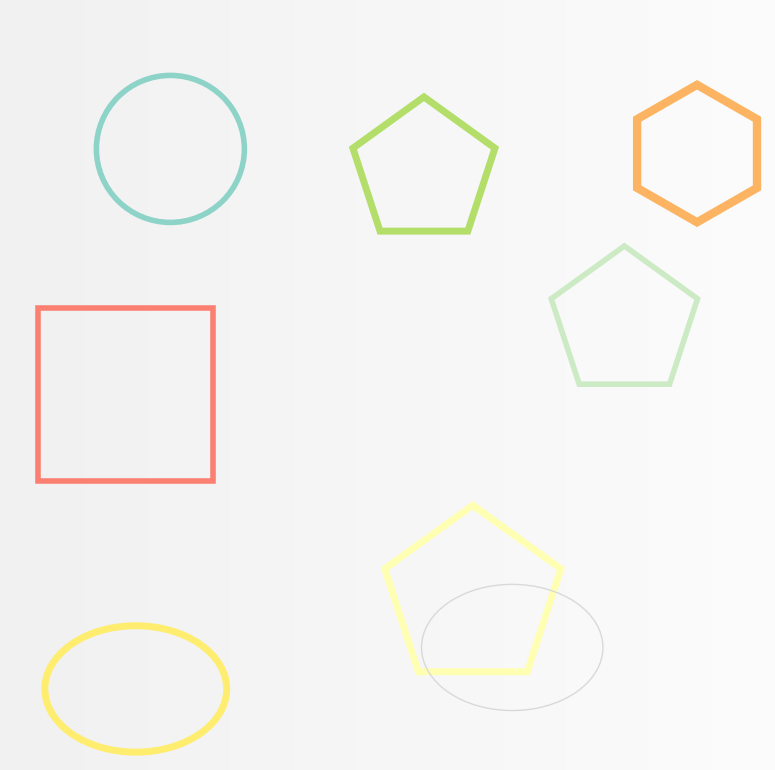[{"shape": "circle", "thickness": 2, "radius": 0.48, "center": [0.22, 0.807]}, {"shape": "pentagon", "thickness": 2.5, "radius": 0.6, "center": [0.61, 0.224]}, {"shape": "square", "thickness": 2, "radius": 0.56, "center": [0.162, 0.488]}, {"shape": "hexagon", "thickness": 3, "radius": 0.45, "center": [0.899, 0.801]}, {"shape": "pentagon", "thickness": 2.5, "radius": 0.48, "center": [0.547, 0.778]}, {"shape": "oval", "thickness": 0.5, "radius": 0.59, "center": [0.661, 0.159]}, {"shape": "pentagon", "thickness": 2, "radius": 0.5, "center": [0.806, 0.581]}, {"shape": "oval", "thickness": 2.5, "radius": 0.59, "center": [0.175, 0.105]}]